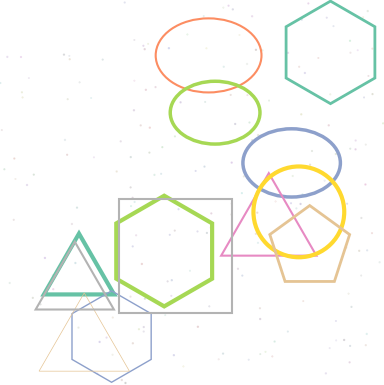[{"shape": "triangle", "thickness": 3, "radius": 0.53, "center": [0.205, 0.288]}, {"shape": "hexagon", "thickness": 2, "radius": 0.67, "center": [0.858, 0.864]}, {"shape": "oval", "thickness": 1.5, "radius": 0.69, "center": [0.542, 0.856]}, {"shape": "hexagon", "thickness": 1, "radius": 0.59, "center": [0.29, 0.126]}, {"shape": "oval", "thickness": 2.5, "radius": 0.63, "center": [0.758, 0.577]}, {"shape": "triangle", "thickness": 1.5, "radius": 0.71, "center": [0.698, 0.407]}, {"shape": "hexagon", "thickness": 3, "radius": 0.72, "center": [0.427, 0.348]}, {"shape": "oval", "thickness": 2.5, "radius": 0.58, "center": [0.559, 0.707]}, {"shape": "circle", "thickness": 3, "radius": 0.59, "center": [0.776, 0.45]}, {"shape": "pentagon", "thickness": 2, "radius": 0.54, "center": [0.804, 0.357]}, {"shape": "triangle", "thickness": 0.5, "radius": 0.68, "center": [0.219, 0.104]}, {"shape": "square", "thickness": 1.5, "radius": 0.74, "center": [0.456, 0.335]}, {"shape": "triangle", "thickness": 1.5, "radius": 0.59, "center": [0.194, 0.255]}]